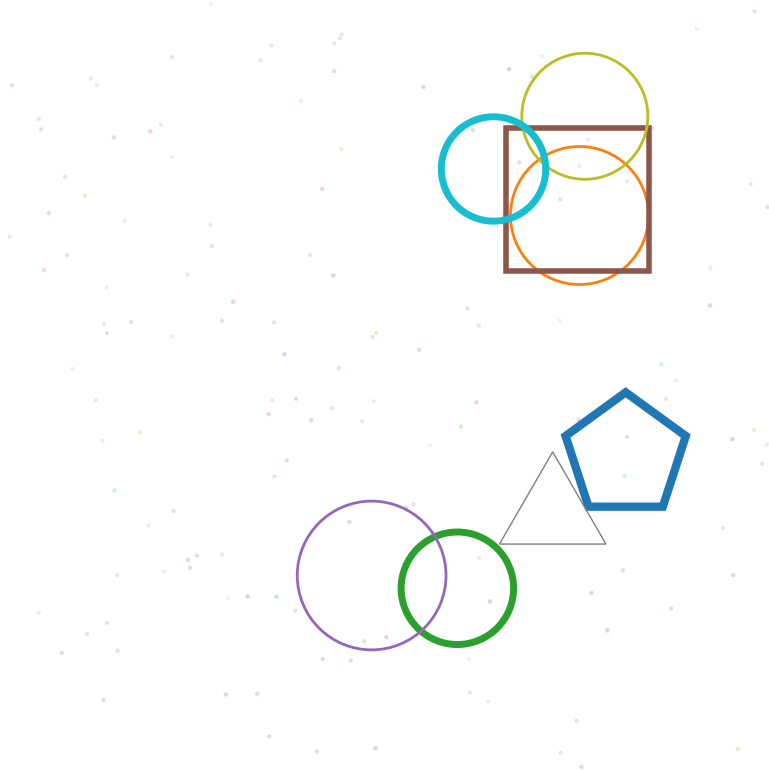[{"shape": "pentagon", "thickness": 3, "radius": 0.41, "center": [0.813, 0.408]}, {"shape": "circle", "thickness": 1, "radius": 0.45, "center": [0.753, 0.72]}, {"shape": "circle", "thickness": 2.5, "radius": 0.37, "center": [0.594, 0.236]}, {"shape": "circle", "thickness": 1, "radius": 0.48, "center": [0.483, 0.253]}, {"shape": "square", "thickness": 2, "radius": 0.46, "center": [0.75, 0.741]}, {"shape": "triangle", "thickness": 0.5, "radius": 0.4, "center": [0.718, 0.333]}, {"shape": "circle", "thickness": 1, "radius": 0.41, "center": [0.76, 0.849]}, {"shape": "circle", "thickness": 2.5, "radius": 0.34, "center": [0.641, 0.781]}]